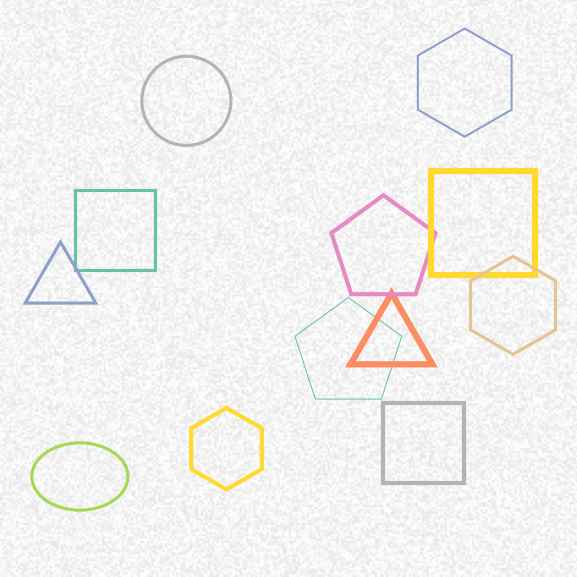[{"shape": "pentagon", "thickness": 0.5, "radius": 0.49, "center": [0.603, 0.387]}, {"shape": "square", "thickness": 1.5, "radius": 0.35, "center": [0.199, 0.601]}, {"shape": "triangle", "thickness": 3, "radius": 0.41, "center": [0.678, 0.409]}, {"shape": "triangle", "thickness": 1.5, "radius": 0.35, "center": [0.105, 0.51]}, {"shape": "hexagon", "thickness": 1, "radius": 0.47, "center": [0.805, 0.856]}, {"shape": "pentagon", "thickness": 2, "radius": 0.47, "center": [0.664, 0.566]}, {"shape": "oval", "thickness": 1.5, "radius": 0.42, "center": [0.138, 0.174]}, {"shape": "hexagon", "thickness": 2, "radius": 0.35, "center": [0.392, 0.222]}, {"shape": "square", "thickness": 3, "radius": 0.45, "center": [0.836, 0.613]}, {"shape": "hexagon", "thickness": 1.5, "radius": 0.42, "center": [0.888, 0.47]}, {"shape": "square", "thickness": 2, "radius": 0.35, "center": [0.733, 0.232]}, {"shape": "circle", "thickness": 1.5, "radius": 0.39, "center": [0.323, 0.824]}]